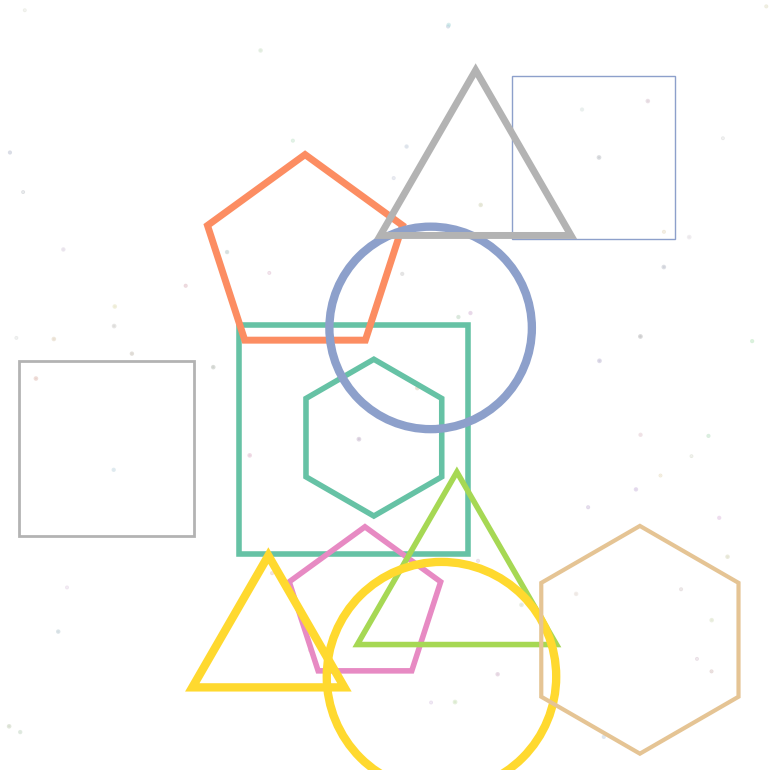[{"shape": "square", "thickness": 2, "radius": 0.74, "center": [0.459, 0.429]}, {"shape": "hexagon", "thickness": 2, "radius": 0.51, "center": [0.486, 0.432]}, {"shape": "pentagon", "thickness": 2.5, "radius": 0.67, "center": [0.396, 0.666]}, {"shape": "circle", "thickness": 3, "radius": 0.66, "center": [0.559, 0.574]}, {"shape": "square", "thickness": 0.5, "radius": 0.53, "center": [0.771, 0.796]}, {"shape": "pentagon", "thickness": 2, "radius": 0.52, "center": [0.474, 0.212]}, {"shape": "triangle", "thickness": 2, "radius": 0.75, "center": [0.593, 0.238]}, {"shape": "circle", "thickness": 3, "radius": 0.74, "center": [0.573, 0.121]}, {"shape": "triangle", "thickness": 3, "radius": 0.57, "center": [0.349, 0.164]}, {"shape": "hexagon", "thickness": 1.5, "radius": 0.74, "center": [0.831, 0.169]}, {"shape": "triangle", "thickness": 2.5, "radius": 0.72, "center": [0.618, 0.766]}, {"shape": "square", "thickness": 1, "radius": 0.57, "center": [0.139, 0.418]}]